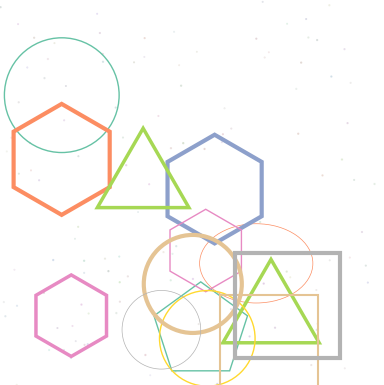[{"shape": "pentagon", "thickness": 1, "radius": 0.64, "center": [0.521, 0.14]}, {"shape": "circle", "thickness": 1, "radius": 0.75, "center": [0.16, 0.753]}, {"shape": "hexagon", "thickness": 3, "radius": 0.72, "center": [0.16, 0.586]}, {"shape": "oval", "thickness": 0.5, "radius": 0.74, "center": [0.666, 0.316]}, {"shape": "hexagon", "thickness": 3, "radius": 0.71, "center": [0.557, 0.509]}, {"shape": "hexagon", "thickness": 2.5, "radius": 0.53, "center": [0.185, 0.18]}, {"shape": "hexagon", "thickness": 1, "radius": 0.54, "center": [0.534, 0.349]}, {"shape": "triangle", "thickness": 2.5, "radius": 0.69, "center": [0.372, 0.529]}, {"shape": "triangle", "thickness": 2.5, "radius": 0.72, "center": [0.704, 0.182]}, {"shape": "circle", "thickness": 1, "radius": 0.62, "center": [0.538, 0.121]}, {"shape": "circle", "thickness": 3, "radius": 0.64, "center": [0.501, 0.262]}, {"shape": "square", "thickness": 1.5, "radius": 0.63, "center": [0.699, 0.106]}, {"shape": "square", "thickness": 3, "radius": 0.68, "center": [0.747, 0.206]}, {"shape": "circle", "thickness": 0.5, "radius": 0.51, "center": [0.419, 0.143]}]